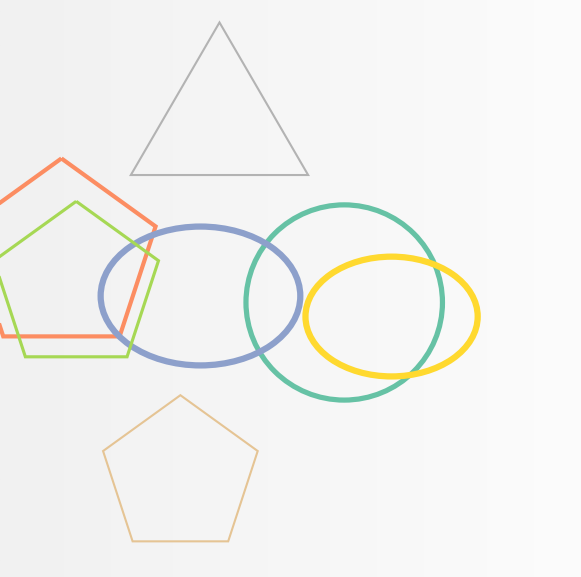[{"shape": "circle", "thickness": 2.5, "radius": 0.85, "center": [0.592, 0.475]}, {"shape": "pentagon", "thickness": 2, "radius": 0.85, "center": [0.106, 0.554]}, {"shape": "oval", "thickness": 3, "radius": 0.86, "center": [0.345, 0.487]}, {"shape": "pentagon", "thickness": 1.5, "radius": 0.74, "center": [0.131, 0.502]}, {"shape": "oval", "thickness": 3, "radius": 0.74, "center": [0.674, 0.451]}, {"shape": "pentagon", "thickness": 1, "radius": 0.7, "center": [0.31, 0.175]}, {"shape": "triangle", "thickness": 1, "radius": 0.88, "center": [0.378, 0.784]}]